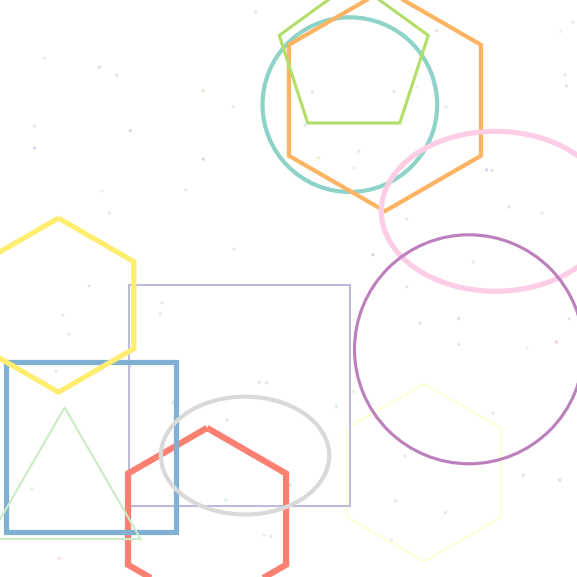[{"shape": "circle", "thickness": 2, "radius": 0.76, "center": [0.606, 0.818]}, {"shape": "hexagon", "thickness": 0.5, "radius": 0.77, "center": [0.734, 0.181]}, {"shape": "square", "thickness": 1, "radius": 0.96, "center": [0.415, 0.314]}, {"shape": "hexagon", "thickness": 3, "radius": 0.79, "center": [0.359, 0.1]}, {"shape": "square", "thickness": 2.5, "radius": 0.73, "center": [0.157, 0.225]}, {"shape": "hexagon", "thickness": 2, "radius": 0.96, "center": [0.667, 0.826]}, {"shape": "pentagon", "thickness": 1.5, "radius": 0.68, "center": [0.613, 0.896]}, {"shape": "oval", "thickness": 2.5, "radius": 0.99, "center": [0.858, 0.633]}, {"shape": "oval", "thickness": 2, "radius": 0.73, "center": [0.424, 0.21]}, {"shape": "circle", "thickness": 1.5, "radius": 0.99, "center": [0.812, 0.394]}, {"shape": "triangle", "thickness": 1, "radius": 0.76, "center": [0.112, 0.142]}, {"shape": "hexagon", "thickness": 2.5, "radius": 0.75, "center": [0.101, 0.471]}]